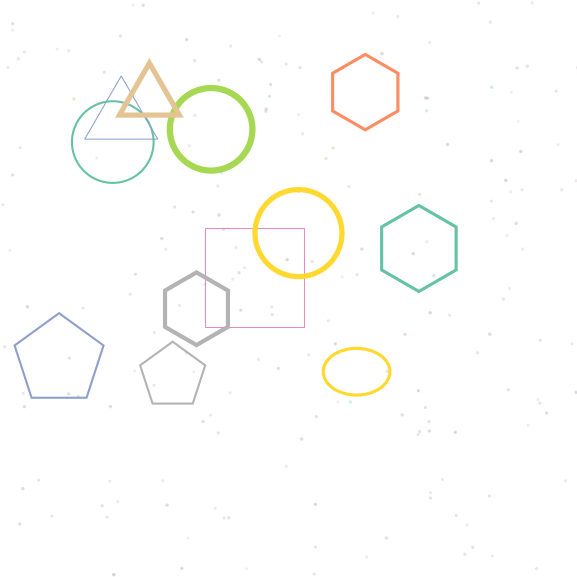[{"shape": "circle", "thickness": 1, "radius": 0.35, "center": [0.195, 0.753]}, {"shape": "hexagon", "thickness": 1.5, "radius": 0.37, "center": [0.725, 0.569]}, {"shape": "hexagon", "thickness": 1.5, "radius": 0.33, "center": [0.633, 0.84]}, {"shape": "triangle", "thickness": 0.5, "radius": 0.36, "center": [0.21, 0.795]}, {"shape": "pentagon", "thickness": 1, "radius": 0.4, "center": [0.102, 0.376]}, {"shape": "square", "thickness": 0.5, "radius": 0.43, "center": [0.441, 0.519]}, {"shape": "circle", "thickness": 3, "radius": 0.36, "center": [0.366, 0.775]}, {"shape": "oval", "thickness": 1.5, "radius": 0.29, "center": [0.617, 0.355]}, {"shape": "circle", "thickness": 2.5, "radius": 0.38, "center": [0.517, 0.595]}, {"shape": "triangle", "thickness": 2.5, "radius": 0.3, "center": [0.259, 0.83]}, {"shape": "pentagon", "thickness": 1, "radius": 0.3, "center": [0.299, 0.348]}, {"shape": "hexagon", "thickness": 2, "radius": 0.31, "center": [0.34, 0.465]}]